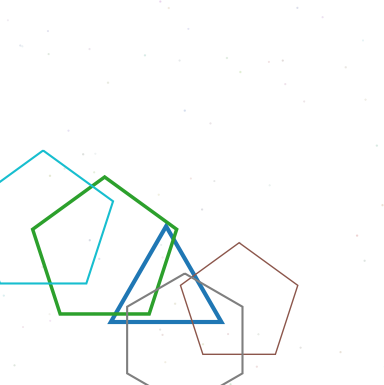[{"shape": "triangle", "thickness": 3, "radius": 0.83, "center": [0.431, 0.247]}, {"shape": "pentagon", "thickness": 2.5, "radius": 0.98, "center": [0.272, 0.344]}, {"shape": "pentagon", "thickness": 1, "radius": 0.8, "center": [0.621, 0.209]}, {"shape": "hexagon", "thickness": 1.5, "radius": 0.86, "center": [0.48, 0.117]}, {"shape": "pentagon", "thickness": 1.5, "radius": 0.95, "center": [0.112, 0.418]}]